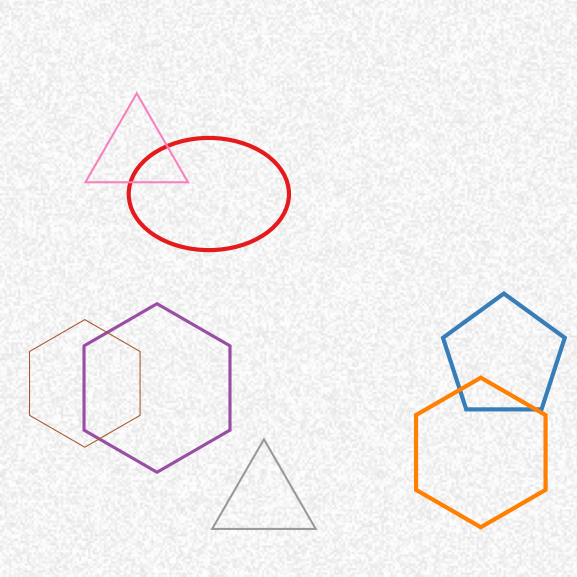[{"shape": "oval", "thickness": 2, "radius": 0.69, "center": [0.362, 0.663]}, {"shape": "pentagon", "thickness": 2, "radius": 0.55, "center": [0.873, 0.38]}, {"shape": "hexagon", "thickness": 1.5, "radius": 0.73, "center": [0.272, 0.327]}, {"shape": "hexagon", "thickness": 2, "radius": 0.65, "center": [0.833, 0.216]}, {"shape": "hexagon", "thickness": 0.5, "radius": 0.55, "center": [0.147, 0.335]}, {"shape": "triangle", "thickness": 1, "radius": 0.51, "center": [0.237, 0.735]}, {"shape": "triangle", "thickness": 1, "radius": 0.52, "center": [0.457, 0.135]}]